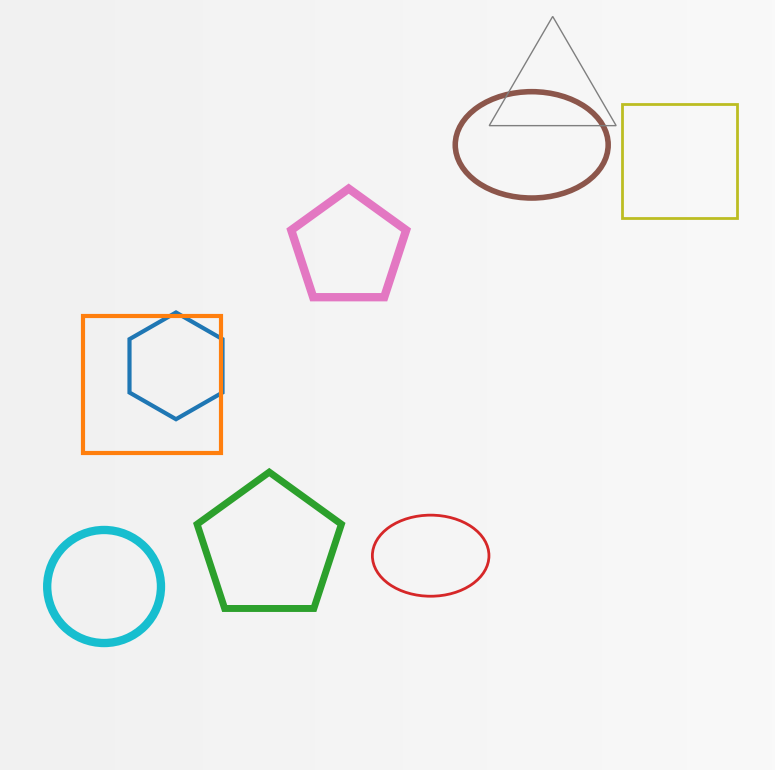[{"shape": "hexagon", "thickness": 1.5, "radius": 0.35, "center": [0.227, 0.525]}, {"shape": "square", "thickness": 1.5, "radius": 0.44, "center": [0.196, 0.501]}, {"shape": "pentagon", "thickness": 2.5, "radius": 0.49, "center": [0.347, 0.289]}, {"shape": "oval", "thickness": 1, "radius": 0.38, "center": [0.556, 0.278]}, {"shape": "oval", "thickness": 2, "radius": 0.49, "center": [0.686, 0.812]}, {"shape": "pentagon", "thickness": 3, "radius": 0.39, "center": [0.45, 0.677]}, {"shape": "triangle", "thickness": 0.5, "radius": 0.47, "center": [0.713, 0.884]}, {"shape": "square", "thickness": 1, "radius": 0.37, "center": [0.876, 0.791]}, {"shape": "circle", "thickness": 3, "radius": 0.37, "center": [0.134, 0.238]}]